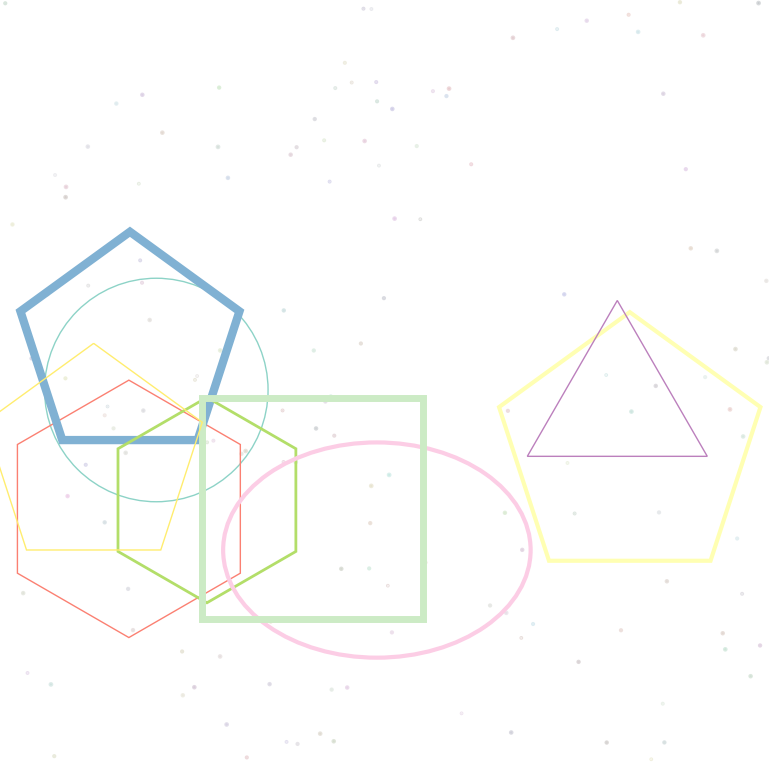[{"shape": "circle", "thickness": 0.5, "radius": 0.73, "center": [0.203, 0.494]}, {"shape": "pentagon", "thickness": 1.5, "radius": 0.89, "center": [0.818, 0.416]}, {"shape": "hexagon", "thickness": 0.5, "radius": 0.84, "center": [0.167, 0.339]}, {"shape": "pentagon", "thickness": 3, "radius": 0.75, "center": [0.169, 0.549]}, {"shape": "hexagon", "thickness": 1, "radius": 0.67, "center": [0.269, 0.351]}, {"shape": "oval", "thickness": 1.5, "radius": 1.0, "center": [0.489, 0.286]}, {"shape": "triangle", "thickness": 0.5, "radius": 0.67, "center": [0.802, 0.475]}, {"shape": "square", "thickness": 2.5, "radius": 0.72, "center": [0.406, 0.34]}, {"shape": "pentagon", "thickness": 0.5, "radius": 0.74, "center": [0.122, 0.406]}]